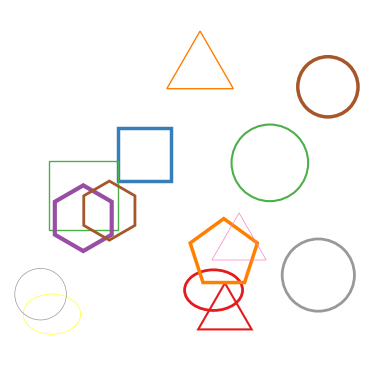[{"shape": "triangle", "thickness": 1.5, "radius": 0.4, "center": [0.584, 0.184]}, {"shape": "oval", "thickness": 2, "radius": 0.38, "center": [0.555, 0.246]}, {"shape": "square", "thickness": 2.5, "radius": 0.34, "center": [0.376, 0.599]}, {"shape": "circle", "thickness": 1.5, "radius": 0.5, "center": [0.701, 0.577]}, {"shape": "square", "thickness": 1, "radius": 0.45, "center": [0.217, 0.492]}, {"shape": "hexagon", "thickness": 3, "radius": 0.43, "center": [0.216, 0.433]}, {"shape": "pentagon", "thickness": 2.5, "radius": 0.46, "center": [0.581, 0.34]}, {"shape": "triangle", "thickness": 1, "radius": 0.5, "center": [0.52, 0.82]}, {"shape": "oval", "thickness": 0.5, "radius": 0.37, "center": [0.135, 0.184]}, {"shape": "circle", "thickness": 2.5, "radius": 0.39, "center": [0.852, 0.775]}, {"shape": "hexagon", "thickness": 2, "radius": 0.38, "center": [0.284, 0.453]}, {"shape": "triangle", "thickness": 0.5, "radius": 0.41, "center": [0.621, 0.365]}, {"shape": "circle", "thickness": 0.5, "radius": 0.33, "center": [0.105, 0.236]}, {"shape": "circle", "thickness": 2, "radius": 0.47, "center": [0.827, 0.286]}]